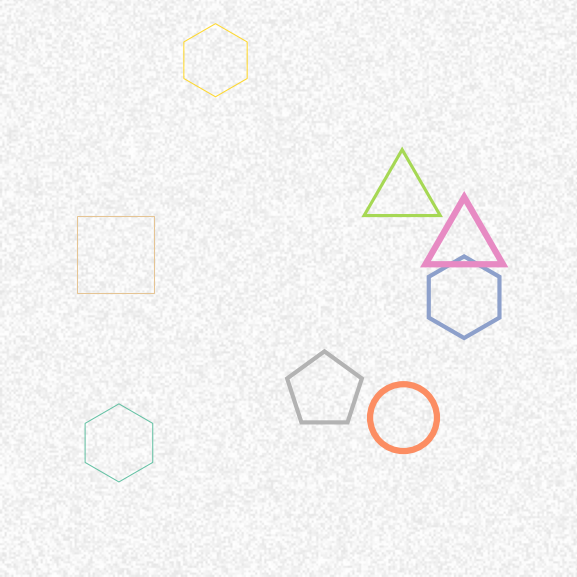[{"shape": "hexagon", "thickness": 0.5, "radius": 0.34, "center": [0.206, 0.232]}, {"shape": "circle", "thickness": 3, "radius": 0.29, "center": [0.699, 0.276]}, {"shape": "hexagon", "thickness": 2, "radius": 0.35, "center": [0.804, 0.484]}, {"shape": "triangle", "thickness": 3, "radius": 0.39, "center": [0.804, 0.58]}, {"shape": "triangle", "thickness": 1.5, "radius": 0.38, "center": [0.696, 0.664]}, {"shape": "hexagon", "thickness": 0.5, "radius": 0.32, "center": [0.373, 0.895]}, {"shape": "square", "thickness": 0.5, "radius": 0.33, "center": [0.2, 0.559]}, {"shape": "pentagon", "thickness": 2, "radius": 0.34, "center": [0.562, 0.323]}]